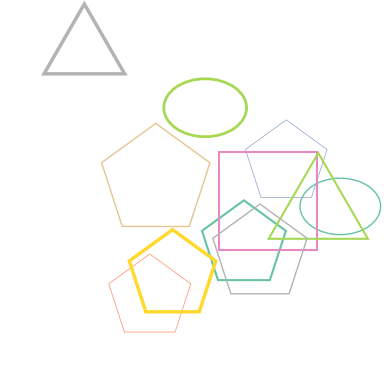[{"shape": "pentagon", "thickness": 1.5, "radius": 0.57, "center": [0.634, 0.365]}, {"shape": "oval", "thickness": 1, "radius": 0.52, "center": [0.884, 0.464]}, {"shape": "pentagon", "thickness": 0.5, "radius": 0.56, "center": [0.389, 0.228]}, {"shape": "pentagon", "thickness": 0.5, "radius": 0.56, "center": [0.743, 0.577]}, {"shape": "square", "thickness": 1.5, "radius": 0.64, "center": [0.695, 0.479]}, {"shape": "oval", "thickness": 2, "radius": 0.54, "center": [0.533, 0.72]}, {"shape": "triangle", "thickness": 1.5, "radius": 0.74, "center": [0.827, 0.454]}, {"shape": "pentagon", "thickness": 2.5, "radius": 0.59, "center": [0.448, 0.286]}, {"shape": "pentagon", "thickness": 1, "radius": 0.74, "center": [0.405, 0.532]}, {"shape": "triangle", "thickness": 2.5, "radius": 0.6, "center": [0.219, 0.869]}, {"shape": "pentagon", "thickness": 1, "radius": 0.64, "center": [0.675, 0.341]}]